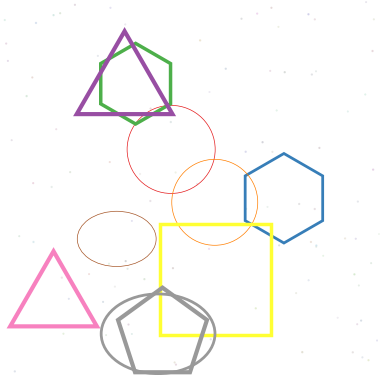[{"shape": "circle", "thickness": 0.5, "radius": 0.57, "center": [0.445, 0.612]}, {"shape": "hexagon", "thickness": 2, "radius": 0.58, "center": [0.737, 0.485]}, {"shape": "hexagon", "thickness": 2.5, "radius": 0.52, "center": [0.352, 0.783]}, {"shape": "triangle", "thickness": 3, "radius": 0.72, "center": [0.324, 0.775]}, {"shape": "circle", "thickness": 0.5, "radius": 0.56, "center": [0.558, 0.475]}, {"shape": "square", "thickness": 2.5, "radius": 0.72, "center": [0.56, 0.274]}, {"shape": "oval", "thickness": 0.5, "radius": 0.51, "center": [0.303, 0.38]}, {"shape": "triangle", "thickness": 3, "radius": 0.65, "center": [0.139, 0.217]}, {"shape": "pentagon", "thickness": 3, "radius": 0.61, "center": [0.422, 0.131]}, {"shape": "oval", "thickness": 2, "radius": 0.74, "center": [0.411, 0.133]}]